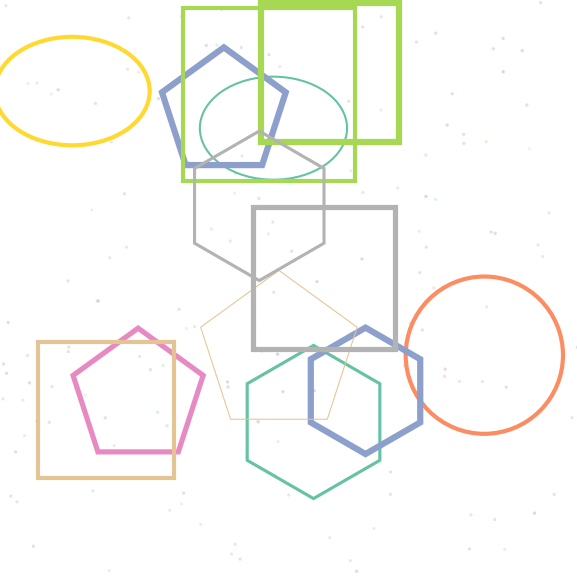[{"shape": "hexagon", "thickness": 1.5, "radius": 0.66, "center": [0.543, 0.268]}, {"shape": "oval", "thickness": 1, "radius": 0.64, "center": [0.474, 0.777]}, {"shape": "circle", "thickness": 2, "radius": 0.68, "center": [0.839, 0.384]}, {"shape": "pentagon", "thickness": 3, "radius": 0.56, "center": [0.388, 0.804]}, {"shape": "hexagon", "thickness": 3, "radius": 0.55, "center": [0.633, 0.322]}, {"shape": "pentagon", "thickness": 2.5, "radius": 0.59, "center": [0.239, 0.312]}, {"shape": "square", "thickness": 3, "radius": 0.6, "center": [0.572, 0.874]}, {"shape": "square", "thickness": 2, "radius": 0.75, "center": [0.466, 0.836]}, {"shape": "oval", "thickness": 2, "radius": 0.67, "center": [0.125, 0.841]}, {"shape": "pentagon", "thickness": 0.5, "radius": 0.71, "center": [0.483, 0.388]}, {"shape": "square", "thickness": 2, "radius": 0.59, "center": [0.183, 0.289]}, {"shape": "hexagon", "thickness": 1.5, "radius": 0.65, "center": [0.449, 0.643]}, {"shape": "square", "thickness": 2.5, "radius": 0.61, "center": [0.561, 0.518]}]